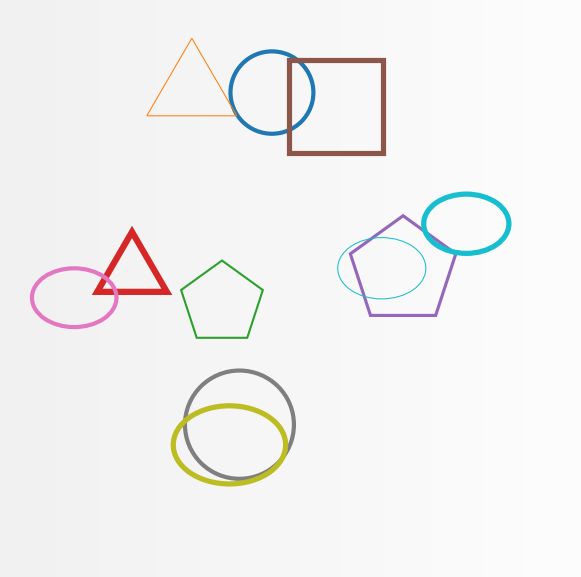[{"shape": "circle", "thickness": 2, "radius": 0.36, "center": [0.468, 0.839]}, {"shape": "triangle", "thickness": 0.5, "radius": 0.45, "center": [0.33, 0.843]}, {"shape": "pentagon", "thickness": 1, "radius": 0.37, "center": [0.382, 0.474]}, {"shape": "triangle", "thickness": 3, "radius": 0.35, "center": [0.227, 0.528]}, {"shape": "pentagon", "thickness": 1.5, "radius": 0.48, "center": [0.693, 0.53]}, {"shape": "square", "thickness": 2.5, "radius": 0.4, "center": [0.578, 0.814]}, {"shape": "oval", "thickness": 2, "radius": 0.36, "center": [0.128, 0.484]}, {"shape": "circle", "thickness": 2, "radius": 0.47, "center": [0.412, 0.264]}, {"shape": "oval", "thickness": 2.5, "radius": 0.48, "center": [0.395, 0.229]}, {"shape": "oval", "thickness": 0.5, "radius": 0.38, "center": [0.657, 0.535]}, {"shape": "oval", "thickness": 2.5, "radius": 0.37, "center": [0.802, 0.612]}]